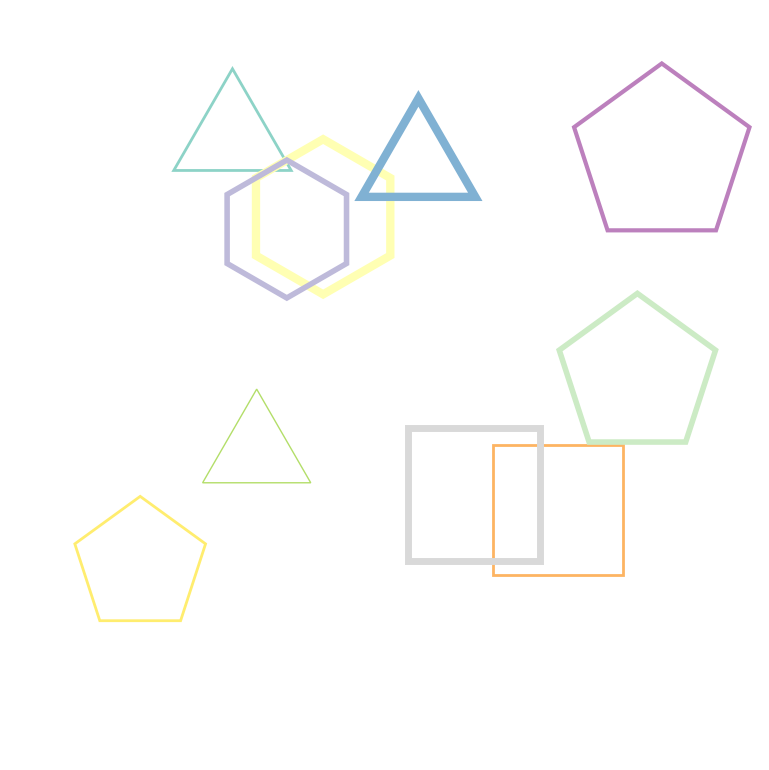[{"shape": "triangle", "thickness": 1, "radius": 0.44, "center": [0.302, 0.823]}, {"shape": "hexagon", "thickness": 3, "radius": 0.5, "center": [0.42, 0.718]}, {"shape": "hexagon", "thickness": 2, "radius": 0.45, "center": [0.372, 0.703]}, {"shape": "triangle", "thickness": 3, "radius": 0.43, "center": [0.543, 0.787]}, {"shape": "square", "thickness": 1, "radius": 0.42, "center": [0.725, 0.338]}, {"shape": "triangle", "thickness": 0.5, "radius": 0.41, "center": [0.333, 0.414]}, {"shape": "square", "thickness": 2.5, "radius": 0.43, "center": [0.616, 0.358]}, {"shape": "pentagon", "thickness": 1.5, "radius": 0.6, "center": [0.859, 0.798]}, {"shape": "pentagon", "thickness": 2, "radius": 0.53, "center": [0.828, 0.512]}, {"shape": "pentagon", "thickness": 1, "radius": 0.45, "center": [0.182, 0.266]}]